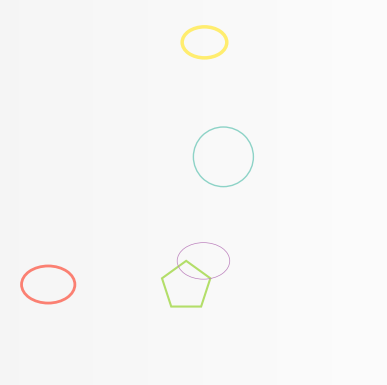[{"shape": "circle", "thickness": 1, "radius": 0.39, "center": [0.576, 0.593]}, {"shape": "oval", "thickness": 2, "radius": 0.34, "center": [0.124, 0.261]}, {"shape": "pentagon", "thickness": 1.5, "radius": 0.33, "center": [0.48, 0.257]}, {"shape": "oval", "thickness": 0.5, "radius": 0.34, "center": [0.525, 0.322]}, {"shape": "oval", "thickness": 2.5, "radius": 0.29, "center": [0.528, 0.89]}]